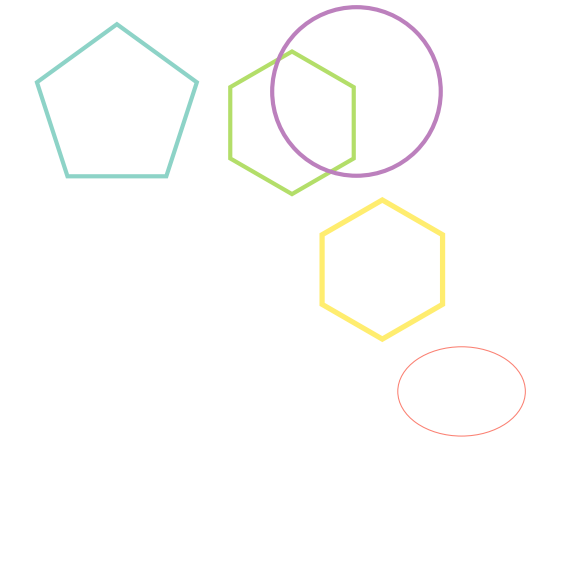[{"shape": "pentagon", "thickness": 2, "radius": 0.73, "center": [0.202, 0.812]}, {"shape": "oval", "thickness": 0.5, "radius": 0.55, "center": [0.799, 0.321]}, {"shape": "hexagon", "thickness": 2, "radius": 0.62, "center": [0.506, 0.786]}, {"shape": "circle", "thickness": 2, "radius": 0.73, "center": [0.617, 0.841]}, {"shape": "hexagon", "thickness": 2.5, "radius": 0.6, "center": [0.662, 0.532]}]